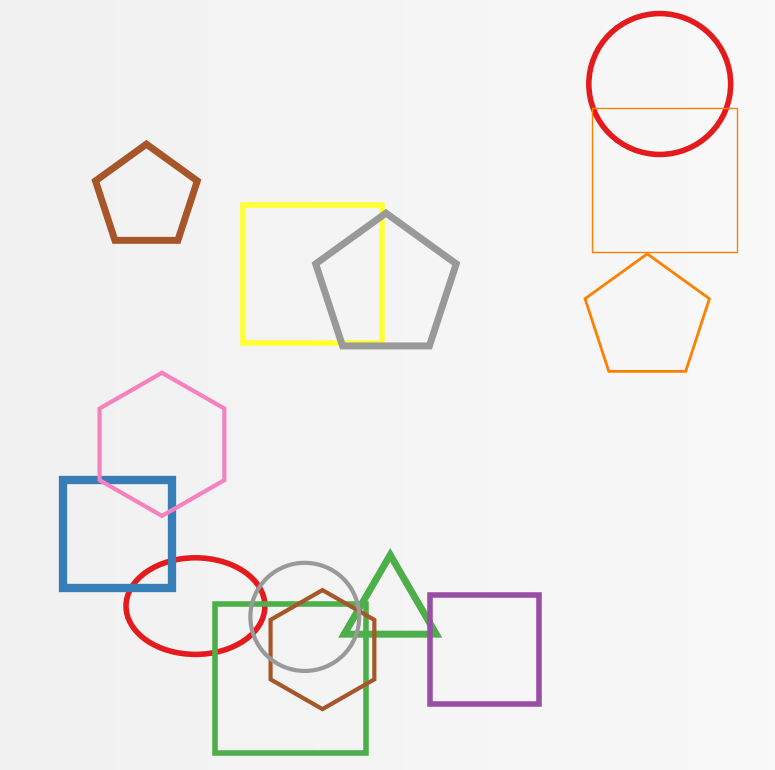[{"shape": "circle", "thickness": 2, "radius": 0.46, "center": [0.851, 0.891]}, {"shape": "oval", "thickness": 2, "radius": 0.45, "center": [0.252, 0.213]}, {"shape": "square", "thickness": 3, "radius": 0.35, "center": [0.152, 0.306]}, {"shape": "triangle", "thickness": 2.5, "radius": 0.34, "center": [0.504, 0.211]}, {"shape": "square", "thickness": 2, "radius": 0.49, "center": [0.375, 0.119]}, {"shape": "square", "thickness": 2, "radius": 0.35, "center": [0.625, 0.156]}, {"shape": "square", "thickness": 0.5, "radius": 0.47, "center": [0.858, 0.766]}, {"shape": "pentagon", "thickness": 1, "radius": 0.42, "center": [0.835, 0.586]}, {"shape": "square", "thickness": 2, "radius": 0.45, "center": [0.403, 0.644]}, {"shape": "pentagon", "thickness": 2.5, "radius": 0.35, "center": [0.189, 0.744]}, {"shape": "hexagon", "thickness": 1.5, "radius": 0.39, "center": [0.416, 0.156]}, {"shape": "hexagon", "thickness": 1.5, "radius": 0.46, "center": [0.209, 0.423]}, {"shape": "circle", "thickness": 1.5, "radius": 0.35, "center": [0.393, 0.199]}, {"shape": "pentagon", "thickness": 2.5, "radius": 0.48, "center": [0.498, 0.628]}]